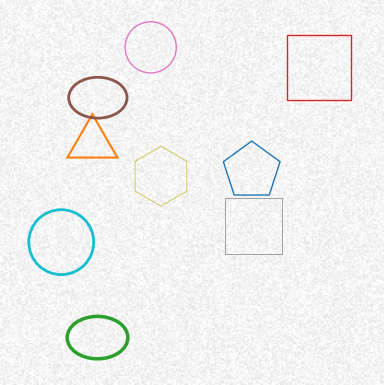[{"shape": "pentagon", "thickness": 1, "radius": 0.39, "center": [0.654, 0.556]}, {"shape": "triangle", "thickness": 1.5, "radius": 0.38, "center": [0.24, 0.628]}, {"shape": "oval", "thickness": 2.5, "radius": 0.39, "center": [0.253, 0.123]}, {"shape": "square", "thickness": 1, "radius": 0.42, "center": [0.828, 0.824]}, {"shape": "oval", "thickness": 2, "radius": 0.38, "center": [0.254, 0.746]}, {"shape": "circle", "thickness": 1, "radius": 0.33, "center": [0.391, 0.877]}, {"shape": "square", "thickness": 0.5, "radius": 0.37, "center": [0.659, 0.413]}, {"shape": "hexagon", "thickness": 0.5, "radius": 0.39, "center": [0.418, 0.542]}, {"shape": "circle", "thickness": 2, "radius": 0.42, "center": [0.159, 0.371]}]